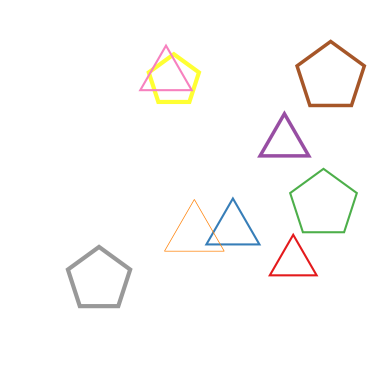[{"shape": "triangle", "thickness": 1.5, "radius": 0.35, "center": [0.762, 0.32]}, {"shape": "triangle", "thickness": 1.5, "radius": 0.4, "center": [0.605, 0.405]}, {"shape": "pentagon", "thickness": 1.5, "radius": 0.46, "center": [0.84, 0.47]}, {"shape": "triangle", "thickness": 2.5, "radius": 0.36, "center": [0.739, 0.632]}, {"shape": "triangle", "thickness": 0.5, "radius": 0.45, "center": [0.505, 0.392]}, {"shape": "pentagon", "thickness": 3, "radius": 0.34, "center": [0.452, 0.791]}, {"shape": "pentagon", "thickness": 2.5, "radius": 0.46, "center": [0.859, 0.8]}, {"shape": "triangle", "thickness": 1.5, "radius": 0.39, "center": [0.431, 0.804]}, {"shape": "pentagon", "thickness": 3, "radius": 0.43, "center": [0.257, 0.274]}]